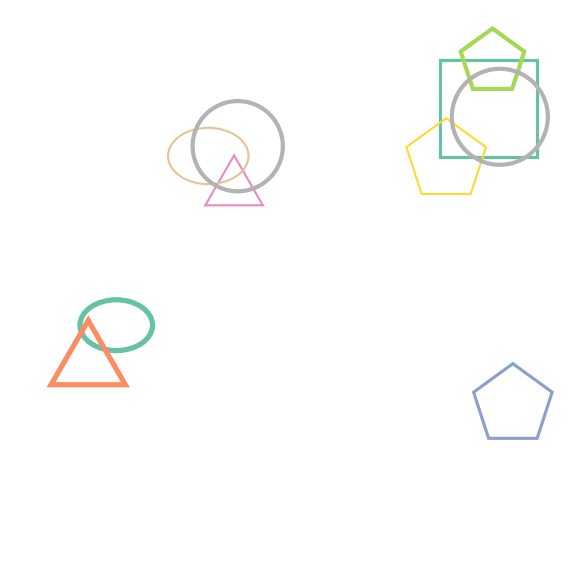[{"shape": "oval", "thickness": 2.5, "radius": 0.31, "center": [0.201, 0.436]}, {"shape": "square", "thickness": 1.5, "radius": 0.42, "center": [0.846, 0.812]}, {"shape": "triangle", "thickness": 2.5, "radius": 0.37, "center": [0.153, 0.37]}, {"shape": "pentagon", "thickness": 1.5, "radius": 0.36, "center": [0.888, 0.298]}, {"shape": "triangle", "thickness": 1, "radius": 0.29, "center": [0.405, 0.672]}, {"shape": "pentagon", "thickness": 2, "radius": 0.29, "center": [0.853, 0.892]}, {"shape": "pentagon", "thickness": 1, "radius": 0.36, "center": [0.773, 0.722]}, {"shape": "oval", "thickness": 1, "radius": 0.35, "center": [0.361, 0.729]}, {"shape": "circle", "thickness": 2, "radius": 0.42, "center": [0.866, 0.797]}, {"shape": "circle", "thickness": 2, "radius": 0.39, "center": [0.412, 0.746]}]